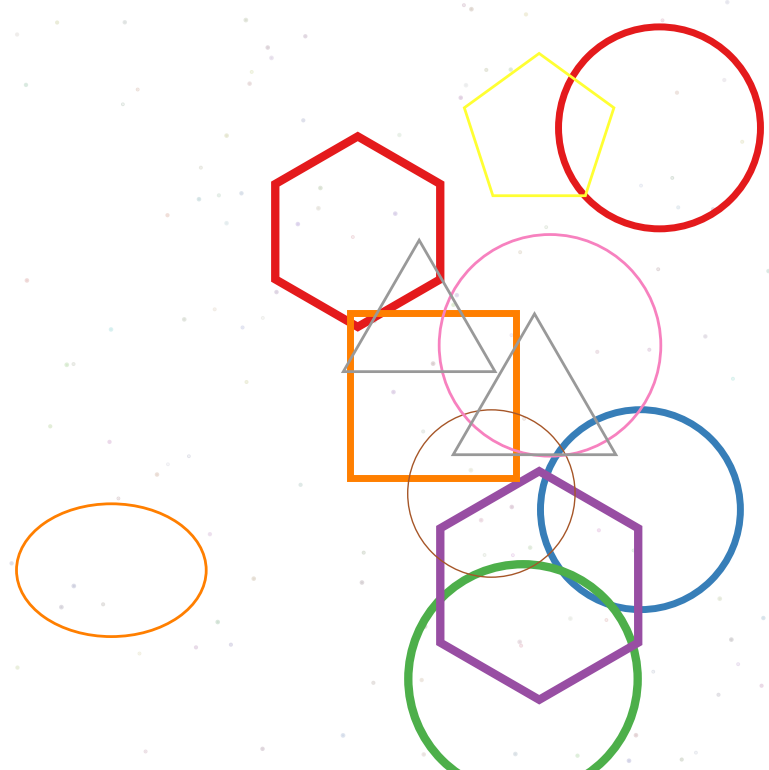[{"shape": "hexagon", "thickness": 3, "radius": 0.62, "center": [0.465, 0.699]}, {"shape": "circle", "thickness": 2.5, "radius": 0.66, "center": [0.856, 0.834]}, {"shape": "circle", "thickness": 2.5, "radius": 0.65, "center": [0.832, 0.338]}, {"shape": "circle", "thickness": 3, "radius": 0.74, "center": [0.679, 0.118]}, {"shape": "hexagon", "thickness": 3, "radius": 0.74, "center": [0.7, 0.24]}, {"shape": "square", "thickness": 2.5, "radius": 0.54, "center": [0.562, 0.487]}, {"shape": "oval", "thickness": 1, "radius": 0.62, "center": [0.145, 0.259]}, {"shape": "pentagon", "thickness": 1, "radius": 0.51, "center": [0.7, 0.828]}, {"shape": "circle", "thickness": 0.5, "radius": 0.54, "center": [0.638, 0.359]}, {"shape": "circle", "thickness": 1, "radius": 0.72, "center": [0.714, 0.551]}, {"shape": "triangle", "thickness": 1, "radius": 0.57, "center": [0.544, 0.574]}, {"shape": "triangle", "thickness": 1, "radius": 0.61, "center": [0.694, 0.47]}]